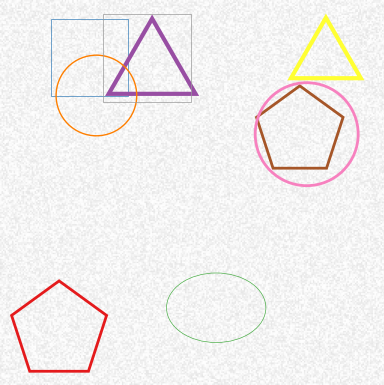[{"shape": "pentagon", "thickness": 2, "radius": 0.65, "center": [0.153, 0.141]}, {"shape": "square", "thickness": 0.5, "radius": 0.5, "center": [0.232, 0.851]}, {"shape": "oval", "thickness": 0.5, "radius": 0.65, "center": [0.562, 0.201]}, {"shape": "triangle", "thickness": 3, "radius": 0.65, "center": [0.395, 0.821]}, {"shape": "circle", "thickness": 1, "radius": 0.52, "center": [0.25, 0.752]}, {"shape": "triangle", "thickness": 3, "radius": 0.52, "center": [0.846, 0.849]}, {"shape": "pentagon", "thickness": 2, "radius": 0.59, "center": [0.779, 0.659]}, {"shape": "circle", "thickness": 2, "radius": 0.67, "center": [0.797, 0.651]}, {"shape": "square", "thickness": 0.5, "radius": 0.57, "center": [0.382, 0.849]}]